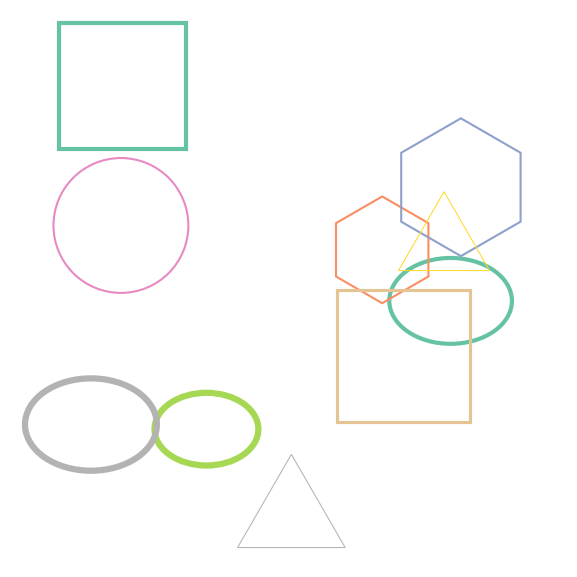[{"shape": "oval", "thickness": 2, "radius": 0.53, "center": [0.78, 0.478]}, {"shape": "square", "thickness": 2, "radius": 0.55, "center": [0.212, 0.85]}, {"shape": "hexagon", "thickness": 1, "radius": 0.46, "center": [0.662, 0.567]}, {"shape": "hexagon", "thickness": 1, "radius": 0.6, "center": [0.798, 0.675]}, {"shape": "circle", "thickness": 1, "radius": 0.58, "center": [0.209, 0.609]}, {"shape": "oval", "thickness": 3, "radius": 0.45, "center": [0.357, 0.256]}, {"shape": "triangle", "thickness": 0.5, "radius": 0.46, "center": [0.769, 0.576]}, {"shape": "square", "thickness": 1.5, "radius": 0.57, "center": [0.699, 0.383]}, {"shape": "triangle", "thickness": 0.5, "radius": 0.54, "center": [0.505, 0.105]}, {"shape": "oval", "thickness": 3, "radius": 0.57, "center": [0.157, 0.264]}]